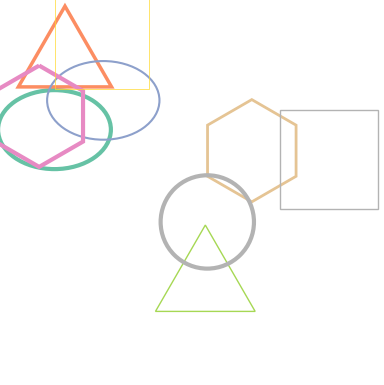[{"shape": "oval", "thickness": 3, "radius": 0.73, "center": [0.141, 0.663]}, {"shape": "triangle", "thickness": 2.5, "radius": 0.7, "center": [0.169, 0.844]}, {"shape": "oval", "thickness": 1.5, "radius": 0.73, "center": [0.268, 0.739]}, {"shape": "hexagon", "thickness": 3, "radius": 0.66, "center": [0.102, 0.698]}, {"shape": "triangle", "thickness": 1, "radius": 0.75, "center": [0.533, 0.266]}, {"shape": "square", "thickness": 0.5, "radius": 0.61, "center": [0.265, 0.891]}, {"shape": "hexagon", "thickness": 2, "radius": 0.66, "center": [0.654, 0.609]}, {"shape": "circle", "thickness": 3, "radius": 0.61, "center": [0.538, 0.424]}, {"shape": "square", "thickness": 1, "radius": 0.64, "center": [0.854, 0.586]}]